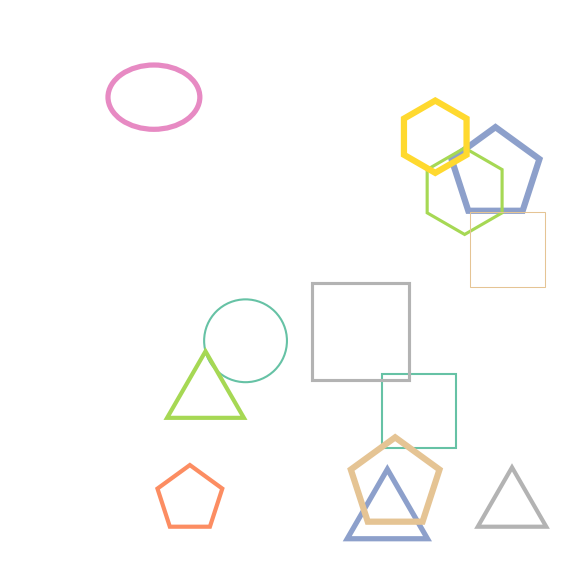[{"shape": "square", "thickness": 1, "radius": 0.32, "center": [0.726, 0.287]}, {"shape": "circle", "thickness": 1, "radius": 0.36, "center": [0.425, 0.409]}, {"shape": "pentagon", "thickness": 2, "radius": 0.3, "center": [0.329, 0.135]}, {"shape": "triangle", "thickness": 2.5, "radius": 0.4, "center": [0.671, 0.106]}, {"shape": "pentagon", "thickness": 3, "radius": 0.4, "center": [0.858, 0.699]}, {"shape": "oval", "thickness": 2.5, "radius": 0.4, "center": [0.267, 0.831]}, {"shape": "triangle", "thickness": 2, "radius": 0.38, "center": [0.356, 0.314]}, {"shape": "hexagon", "thickness": 1.5, "radius": 0.37, "center": [0.805, 0.668]}, {"shape": "hexagon", "thickness": 3, "radius": 0.31, "center": [0.754, 0.762]}, {"shape": "square", "thickness": 0.5, "radius": 0.32, "center": [0.879, 0.567]}, {"shape": "pentagon", "thickness": 3, "radius": 0.4, "center": [0.684, 0.161]}, {"shape": "triangle", "thickness": 2, "radius": 0.34, "center": [0.887, 0.121]}, {"shape": "square", "thickness": 1.5, "radius": 0.42, "center": [0.624, 0.425]}]